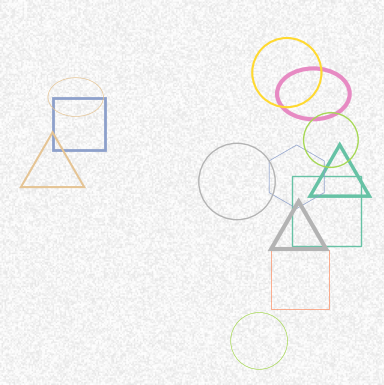[{"shape": "square", "thickness": 1, "radius": 0.45, "center": [0.848, 0.451]}, {"shape": "triangle", "thickness": 2.5, "radius": 0.44, "center": [0.882, 0.535]}, {"shape": "square", "thickness": 0.5, "radius": 0.38, "center": [0.78, 0.274]}, {"shape": "hexagon", "thickness": 0.5, "radius": 0.41, "center": [0.771, 0.541]}, {"shape": "square", "thickness": 2, "radius": 0.34, "center": [0.204, 0.678]}, {"shape": "oval", "thickness": 3, "radius": 0.47, "center": [0.814, 0.756]}, {"shape": "circle", "thickness": 1, "radius": 0.35, "center": [0.859, 0.636]}, {"shape": "circle", "thickness": 0.5, "radius": 0.37, "center": [0.673, 0.114]}, {"shape": "circle", "thickness": 1.5, "radius": 0.45, "center": [0.745, 0.811]}, {"shape": "oval", "thickness": 0.5, "radius": 0.36, "center": [0.197, 0.748]}, {"shape": "triangle", "thickness": 1.5, "radius": 0.47, "center": [0.137, 0.561]}, {"shape": "triangle", "thickness": 3, "radius": 0.41, "center": [0.776, 0.394]}, {"shape": "circle", "thickness": 1, "radius": 0.5, "center": [0.616, 0.529]}]